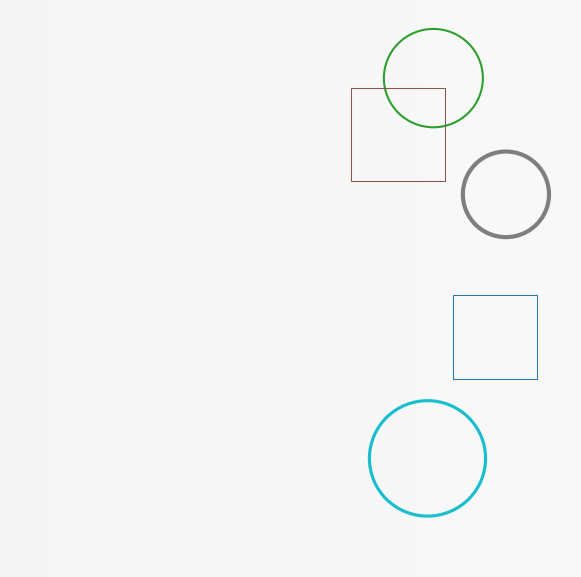[{"shape": "square", "thickness": 0.5, "radius": 0.36, "center": [0.852, 0.415]}, {"shape": "circle", "thickness": 1, "radius": 0.43, "center": [0.746, 0.864]}, {"shape": "square", "thickness": 0.5, "radius": 0.4, "center": [0.684, 0.766]}, {"shape": "circle", "thickness": 2, "radius": 0.37, "center": [0.87, 0.663]}, {"shape": "circle", "thickness": 1.5, "radius": 0.5, "center": [0.735, 0.205]}]